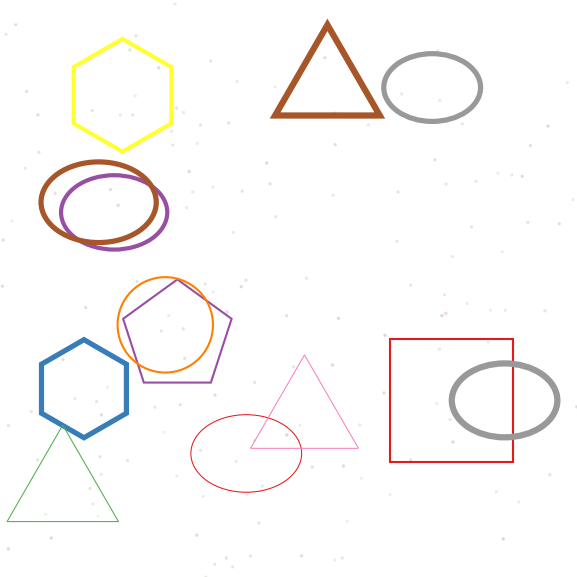[{"shape": "oval", "thickness": 0.5, "radius": 0.48, "center": [0.426, 0.214]}, {"shape": "square", "thickness": 1, "radius": 0.53, "center": [0.782, 0.306]}, {"shape": "hexagon", "thickness": 2.5, "radius": 0.42, "center": [0.145, 0.326]}, {"shape": "triangle", "thickness": 0.5, "radius": 0.56, "center": [0.109, 0.152]}, {"shape": "pentagon", "thickness": 1, "radius": 0.49, "center": [0.307, 0.417]}, {"shape": "oval", "thickness": 2, "radius": 0.46, "center": [0.198, 0.631]}, {"shape": "circle", "thickness": 1, "radius": 0.41, "center": [0.286, 0.437]}, {"shape": "hexagon", "thickness": 2, "radius": 0.49, "center": [0.212, 0.834]}, {"shape": "triangle", "thickness": 3, "radius": 0.52, "center": [0.567, 0.851]}, {"shape": "oval", "thickness": 2.5, "radius": 0.5, "center": [0.171, 0.649]}, {"shape": "triangle", "thickness": 0.5, "radius": 0.54, "center": [0.527, 0.277]}, {"shape": "oval", "thickness": 3, "radius": 0.46, "center": [0.874, 0.306]}, {"shape": "oval", "thickness": 2.5, "radius": 0.42, "center": [0.748, 0.848]}]